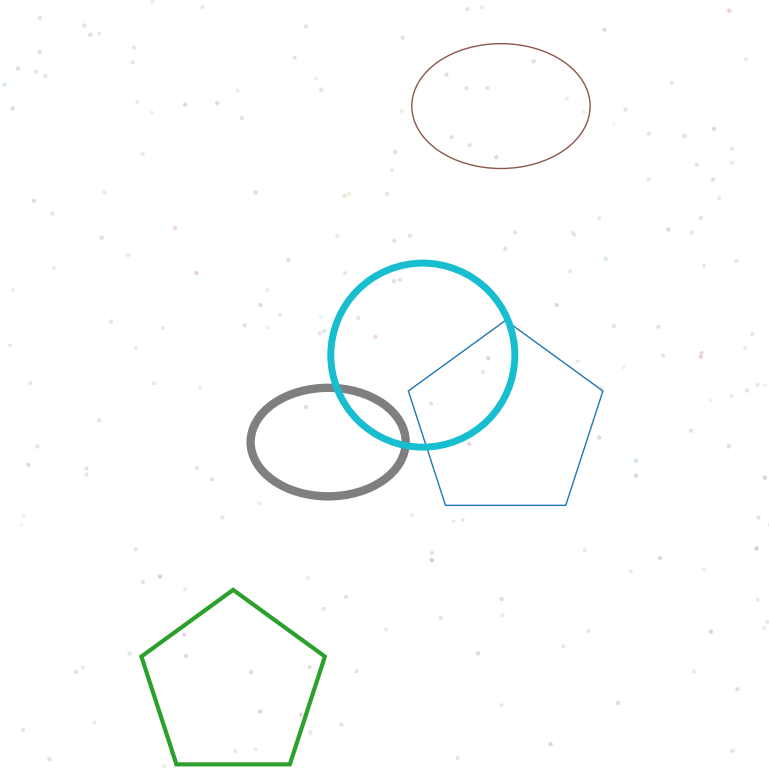[{"shape": "pentagon", "thickness": 0.5, "radius": 0.66, "center": [0.657, 0.451]}, {"shape": "pentagon", "thickness": 1.5, "radius": 0.63, "center": [0.303, 0.109]}, {"shape": "oval", "thickness": 0.5, "radius": 0.58, "center": [0.651, 0.862]}, {"shape": "oval", "thickness": 3, "radius": 0.5, "center": [0.426, 0.426]}, {"shape": "circle", "thickness": 2.5, "radius": 0.6, "center": [0.549, 0.539]}]